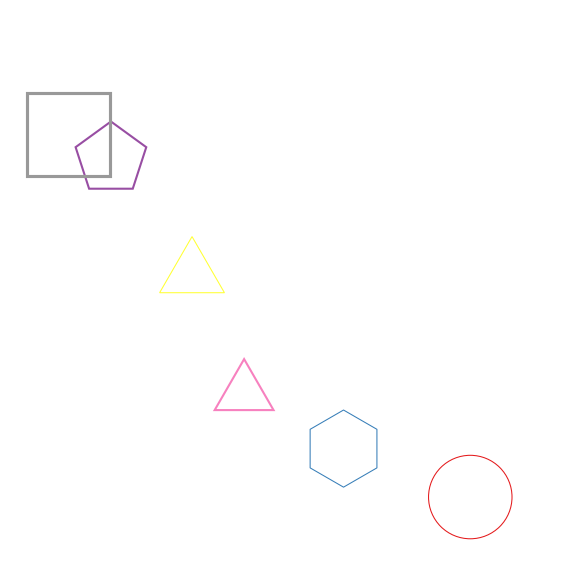[{"shape": "circle", "thickness": 0.5, "radius": 0.36, "center": [0.814, 0.138]}, {"shape": "hexagon", "thickness": 0.5, "radius": 0.33, "center": [0.595, 0.222]}, {"shape": "pentagon", "thickness": 1, "radius": 0.32, "center": [0.192, 0.724]}, {"shape": "triangle", "thickness": 0.5, "radius": 0.32, "center": [0.333, 0.525]}, {"shape": "triangle", "thickness": 1, "radius": 0.29, "center": [0.423, 0.318]}, {"shape": "square", "thickness": 1.5, "radius": 0.36, "center": [0.118, 0.766]}]